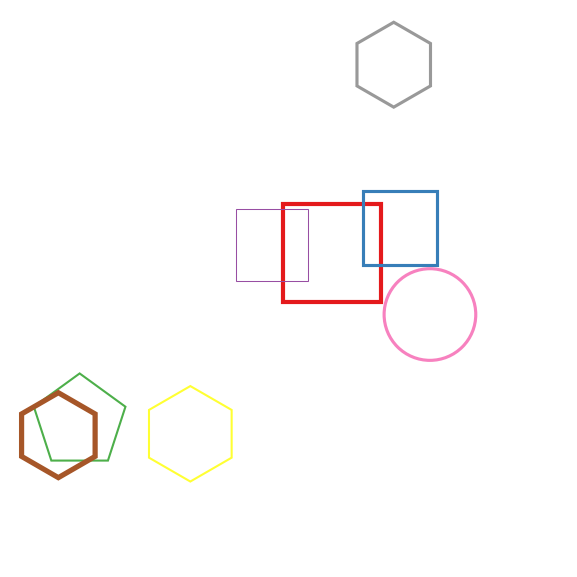[{"shape": "square", "thickness": 2, "radius": 0.42, "center": [0.575, 0.561]}, {"shape": "square", "thickness": 1.5, "radius": 0.32, "center": [0.693, 0.604]}, {"shape": "pentagon", "thickness": 1, "radius": 0.42, "center": [0.138, 0.269]}, {"shape": "square", "thickness": 0.5, "radius": 0.31, "center": [0.471, 0.575]}, {"shape": "hexagon", "thickness": 1, "radius": 0.41, "center": [0.33, 0.248]}, {"shape": "hexagon", "thickness": 2.5, "radius": 0.37, "center": [0.101, 0.246]}, {"shape": "circle", "thickness": 1.5, "radius": 0.4, "center": [0.744, 0.454]}, {"shape": "hexagon", "thickness": 1.5, "radius": 0.37, "center": [0.682, 0.887]}]